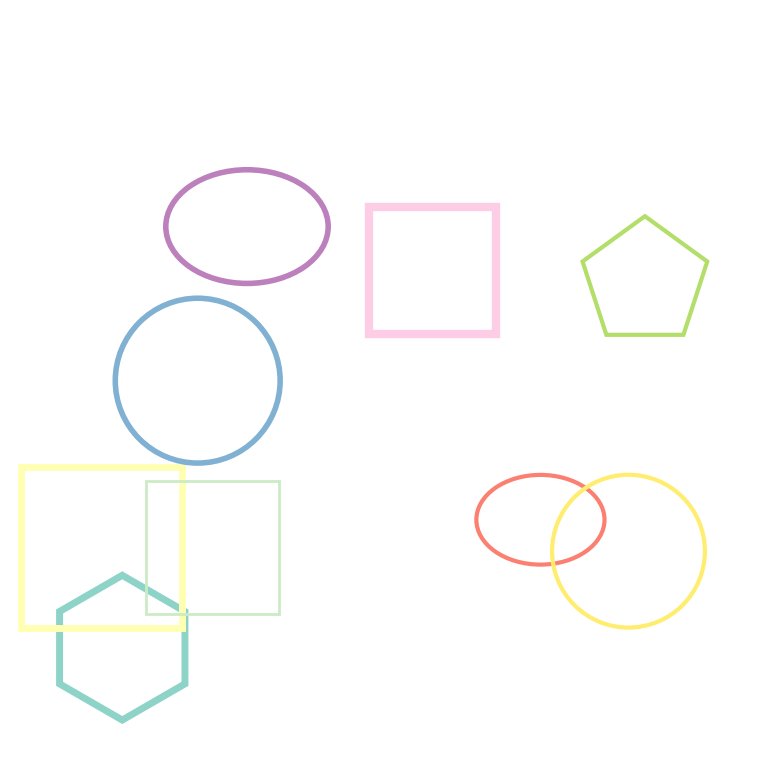[{"shape": "hexagon", "thickness": 2.5, "radius": 0.47, "center": [0.159, 0.159]}, {"shape": "square", "thickness": 2.5, "radius": 0.52, "center": [0.132, 0.289]}, {"shape": "oval", "thickness": 1.5, "radius": 0.42, "center": [0.702, 0.325]}, {"shape": "circle", "thickness": 2, "radius": 0.54, "center": [0.257, 0.506]}, {"shape": "pentagon", "thickness": 1.5, "radius": 0.43, "center": [0.838, 0.634]}, {"shape": "square", "thickness": 3, "radius": 0.41, "center": [0.562, 0.648]}, {"shape": "oval", "thickness": 2, "radius": 0.53, "center": [0.321, 0.706]}, {"shape": "square", "thickness": 1, "radius": 0.43, "center": [0.276, 0.289]}, {"shape": "circle", "thickness": 1.5, "radius": 0.5, "center": [0.816, 0.284]}]